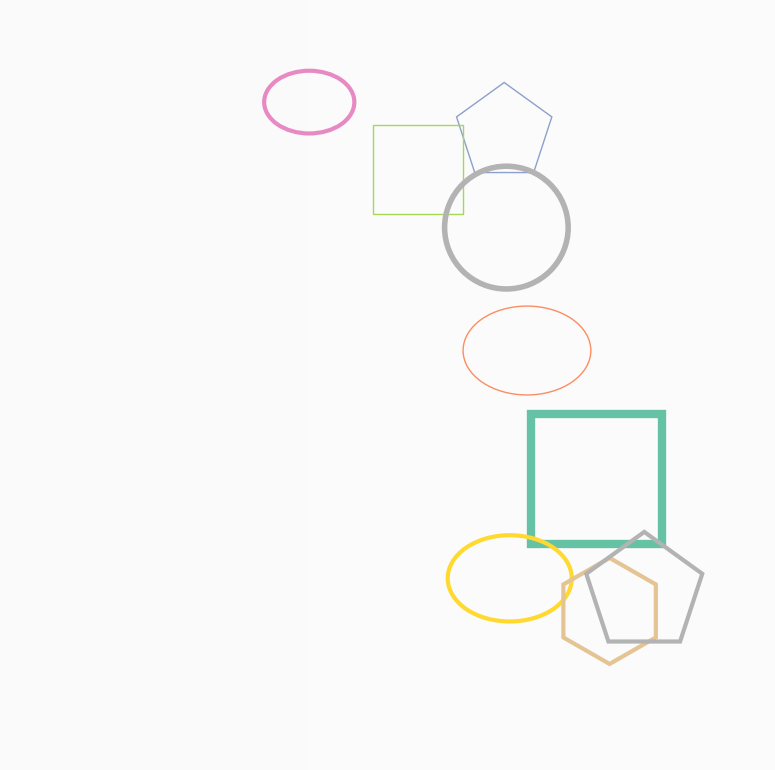[{"shape": "square", "thickness": 3, "radius": 0.42, "center": [0.77, 0.378]}, {"shape": "oval", "thickness": 0.5, "radius": 0.41, "center": [0.68, 0.545]}, {"shape": "pentagon", "thickness": 0.5, "radius": 0.32, "center": [0.651, 0.828]}, {"shape": "oval", "thickness": 1.5, "radius": 0.29, "center": [0.399, 0.867]}, {"shape": "square", "thickness": 0.5, "radius": 0.29, "center": [0.539, 0.78]}, {"shape": "oval", "thickness": 1.5, "radius": 0.4, "center": [0.658, 0.249]}, {"shape": "hexagon", "thickness": 1.5, "radius": 0.34, "center": [0.787, 0.207]}, {"shape": "circle", "thickness": 2, "radius": 0.4, "center": [0.653, 0.704]}, {"shape": "pentagon", "thickness": 1.5, "radius": 0.39, "center": [0.831, 0.231]}]